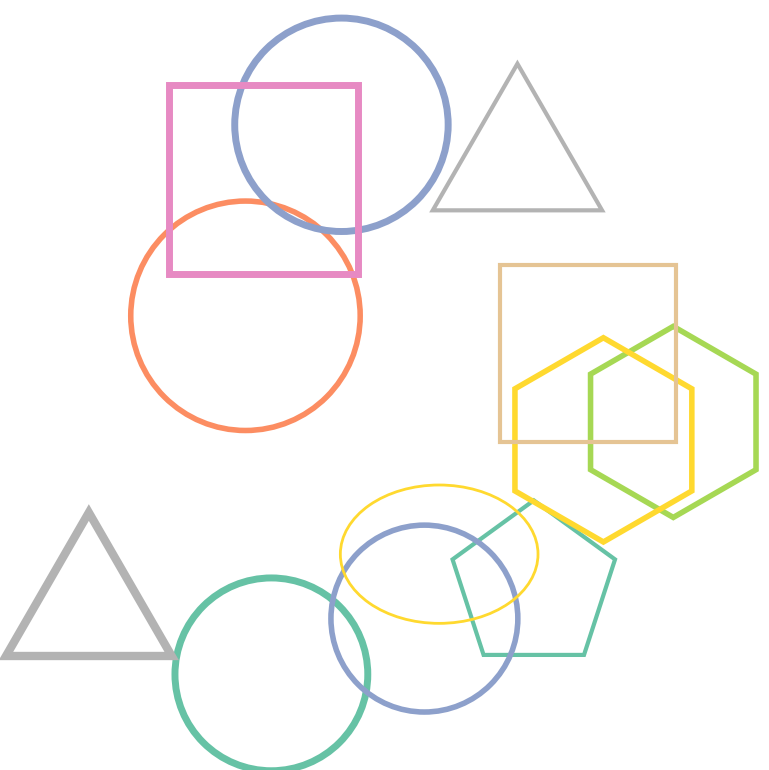[{"shape": "pentagon", "thickness": 1.5, "radius": 0.55, "center": [0.693, 0.239]}, {"shape": "circle", "thickness": 2.5, "radius": 0.63, "center": [0.352, 0.124]}, {"shape": "circle", "thickness": 2, "radius": 0.74, "center": [0.319, 0.59]}, {"shape": "circle", "thickness": 2.5, "radius": 0.69, "center": [0.443, 0.838]}, {"shape": "circle", "thickness": 2, "radius": 0.61, "center": [0.551, 0.197]}, {"shape": "square", "thickness": 2.5, "radius": 0.61, "center": [0.342, 0.767]}, {"shape": "hexagon", "thickness": 2, "radius": 0.62, "center": [0.874, 0.452]}, {"shape": "hexagon", "thickness": 2, "radius": 0.66, "center": [0.784, 0.429]}, {"shape": "oval", "thickness": 1, "radius": 0.64, "center": [0.57, 0.28]}, {"shape": "square", "thickness": 1.5, "radius": 0.57, "center": [0.764, 0.541]}, {"shape": "triangle", "thickness": 3, "radius": 0.62, "center": [0.115, 0.21]}, {"shape": "triangle", "thickness": 1.5, "radius": 0.63, "center": [0.672, 0.79]}]